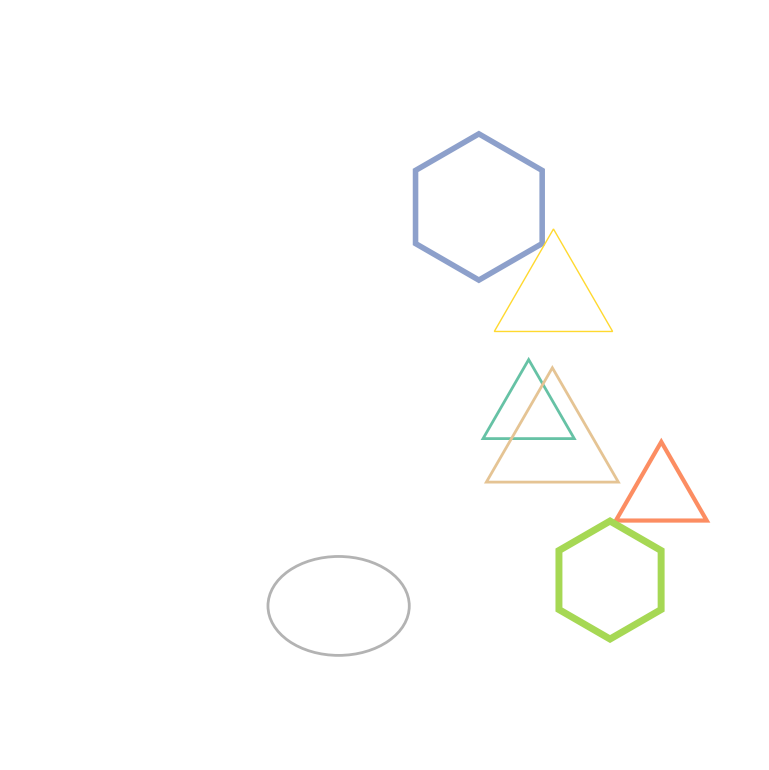[{"shape": "triangle", "thickness": 1, "radius": 0.34, "center": [0.687, 0.465]}, {"shape": "triangle", "thickness": 1.5, "radius": 0.34, "center": [0.859, 0.358]}, {"shape": "hexagon", "thickness": 2, "radius": 0.47, "center": [0.622, 0.731]}, {"shape": "hexagon", "thickness": 2.5, "radius": 0.38, "center": [0.792, 0.247]}, {"shape": "triangle", "thickness": 0.5, "radius": 0.44, "center": [0.719, 0.614]}, {"shape": "triangle", "thickness": 1, "radius": 0.49, "center": [0.717, 0.423]}, {"shape": "oval", "thickness": 1, "radius": 0.46, "center": [0.44, 0.213]}]